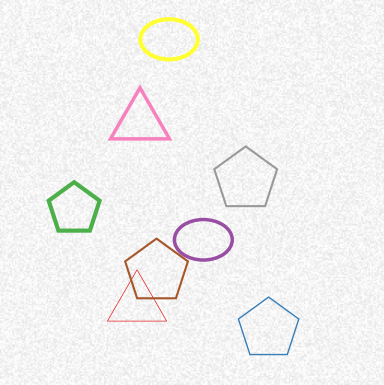[{"shape": "triangle", "thickness": 0.5, "radius": 0.44, "center": [0.356, 0.21]}, {"shape": "pentagon", "thickness": 1, "radius": 0.41, "center": [0.698, 0.146]}, {"shape": "pentagon", "thickness": 3, "radius": 0.35, "center": [0.193, 0.457]}, {"shape": "oval", "thickness": 2.5, "radius": 0.38, "center": [0.528, 0.377]}, {"shape": "oval", "thickness": 3, "radius": 0.37, "center": [0.439, 0.898]}, {"shape": "pentagon", "thickness": 1.5, "radius": 0.43, "center": [0.407, 0.295]}, {"shape": "triangle", "thickness": 2.5, "radius": 0.44, "center": [0.364, 0.684]}, {"shape": "pentagon", "thickness": 1.5, "radius": 0.43, "center": [0.638, 0.534]}]